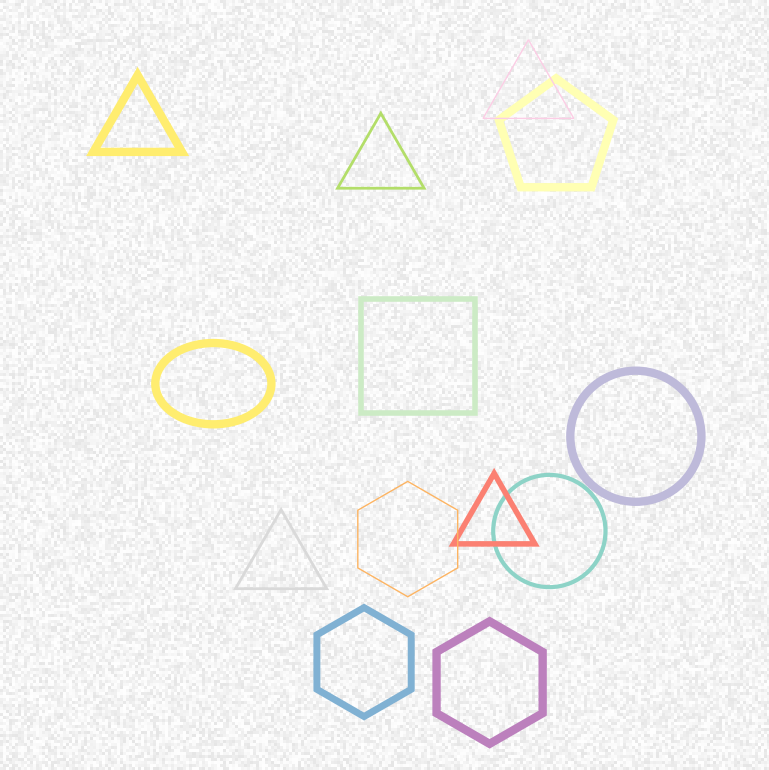[{"shape": "circle", "thickness": 1.5, "radius": 0.36, "center": [0.713, 0.31]}, {"shape": "pentagon", "thickness": 3, "radius": 0.39, "center": [0.722, 0.82]}, {"shape": "circle", "thickness": 3, "radius": 0.43, "center": [0.826, 0.433]}, {"shape": "triangle", "thickness": 2, "radius": 0.31, "center": [0.642, 0.324]}, {"shape": "hexagon", "thickness": 2.5, "radius": 0.35, "center": [0.473, 0.14]}, {"shape": "hexagon", "thickness": 0.5, "radius": 0.37, "center": [0.53, 0.3]}, {"shape": "triangle", "thickness": 1, "radius": 0.32, "center": [0.495, 0.788]}, {"shape": "triangle", "thickness": 0.5, "radius": 0.34, "center": [0.686, 0.88]}, {"shape": "triangle", "thickness": 1, "radius": 0.34, "center": [0.365, 0.27]}, {"shape": "hexagon", "thickness": 3, "radius": 0.4, "center": [0.636, 0.114]}, {"shape": "square", "thickness": 2, "radius": 0.37, "center": [0.543, 0.538]}, {"shape": "oval", "thickness": 3, "radius": 0.38, "center": [0.277, 0.502]}, {"shape": "triangle", "thickness": 3, "radius": 0.33, "center": [0.179, 0.836]}]